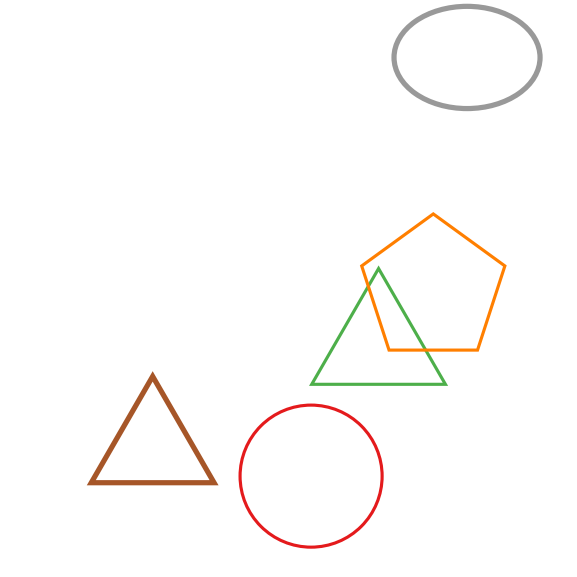[{"shape": "circle", "thickness": 1.5, "radius": 0.61, "center": [0.539, 0.175]}, {"shape": "triangle", "thickness": 1.5, "radius": 0.67, "center": [0.656, 0.4]}, {"shape": "pentagon", "thickness": 1.5, "radius": 0.65, "center": [0.75, 0.498]}, {"shape": "triangle", "thickness": 2.5, "radius": 0.61, "center": [0.264, 0.225]}, {"shape": "oval", "thickness": 2.5, "radius": 0.63, "center": [0.809, 0.9]}]